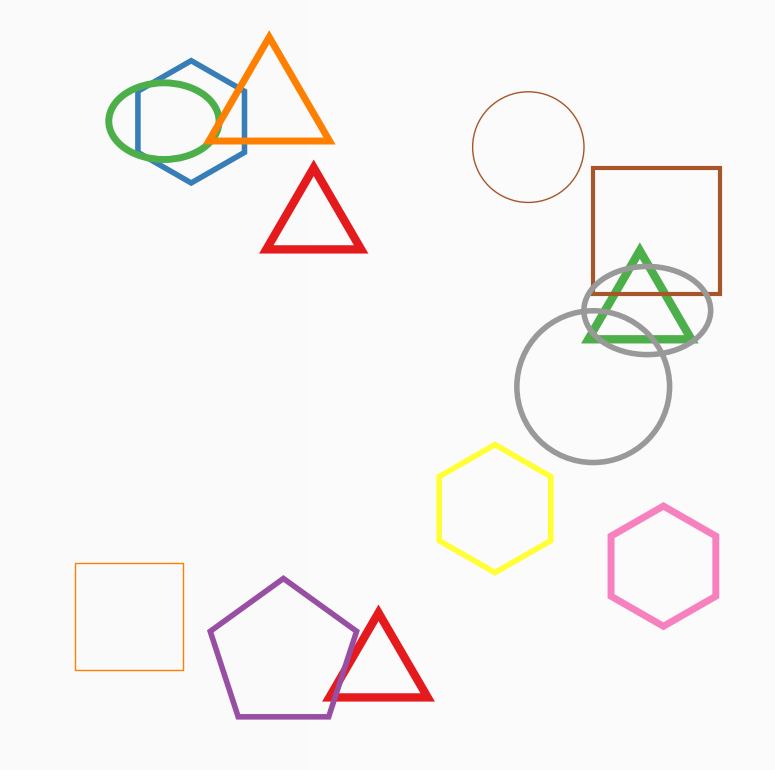[{"shape": "triangle", "thickness": 3, "radius": 0.37, "center": [0.488, 0.131]}, {"shape": "triangle", "thickness": 3, "radius": 0.35, "center": [0.405, 0.711]}, {"shape": "hexagon", "thickness": 2, "radius": 0.4, "center": [0.247, 0.842]}, {"shape": "triangle", "thickness": 3, "radius": 0.38, "center": [0.826, 0.598]}, {"shape": "oval", "thickness": 2.5, "radius": 0.36, "center": [0.211, 0.843]}, {"shape": "pentagon", "thickness": 2, "radius": 0.5, "center": [0.366, 0.149]}, {"shape": "triangle", "thickness": 2.5, "radius": 0.45, "center": [0.347, 0.862]}, {"shape": "square", "thickness": 0.5, "radius": 0.35, "center": [0.166, 0.199]}, {"shape": "hexagon", "thickness": 2, "radius": 0.42, "center": [0.639, 0.339]}, {"shape": "circle", "thickness": 0.5, "radius": 0.36, "center": [0.682, 0.809]}, {"shape": "square", "thickness": 1.5, "radius": 0.41, "center": [0.847, 0.7]}, {"shape": "hexagon", "thickness": 2.5, "radius": 0.39, "center": [0.856, 0.265]}, {"shape": "circle", "thickness": 2, "radius": 0.49, "center": [0.765, 0.498]}, {"shape": "oval", "thickness": 2, "radius": 0.41, "center": [0.835, 0.597]}]